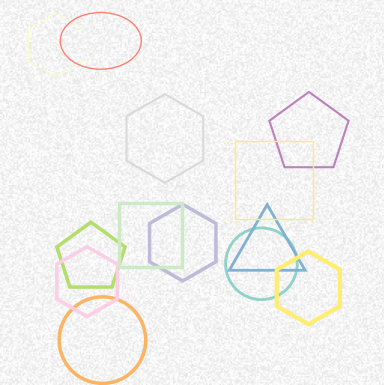[{"shape": "circle", "thickness": 2, "radius": 0.47, "center": [0.679, 0.315]}, {"shape": "hexagon", "thickness": 0.5, "radius": 0.41, "center": [0.146, 0.883]}, {"shape": "hexagon", "thickness": 2.5, "radius": 0.5, "center": [0.475, 0.37]}, {"shape": "oval", "thickness": 1, "radius": 0.53, "center": [0.262, 0.894]}, {"shape": "triangle", "thickness": 2, "radius": 0.57, "center": [0.694, 0.355]}, {"shape": "circle", "thickness": 2.5, "radius": 0.56, "center": [0.266, 0.117]}, {"shape": "pentagon", "thickness": 2.5, "radius": 0.47, "center": [0.236, 0.33]}, {"shape": "hexagon", "thickness": 2.5, "radius": 0.45, "center": [0.226, 0.269]}, {"shape": "hexagon", "thickness": 1.5, "radius": 0.58, "center": [0.428, 0.64]}, {"shape": "pentagon", "thickness": 1.5, "radius": 0.54, "center": [0.803, 0.653]}, {"shape": "square", "thickness": 2.5, "radius": 0.41, "center": [0.39, 0.389]}, {"shape": "hexagon", "thickness": 3, "radius": 0.47, "center": [0.801, 0.252]}, {"shape": "square", "thickness": 1, "radius": 0.51, "center": [0.713, 0.532]}]